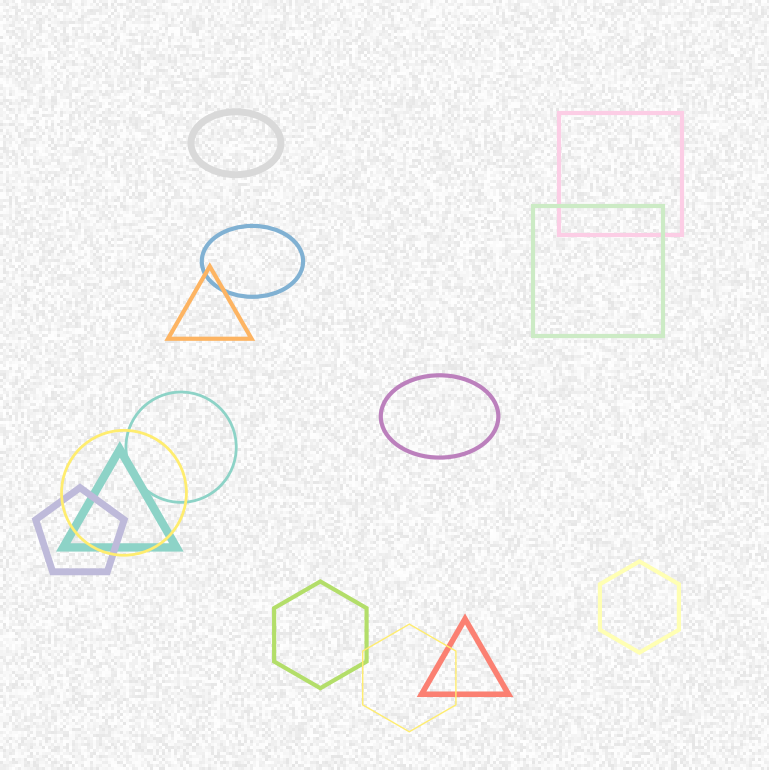[{"shape": "circle", "thickness": 1, "radius": 0.36, "center": [0.235, 0.419]}, {"shape": "triangle", "thickness": 3, "radius": 0.42, "center": [0.156, 0.332]}, {"shape": "hexagon", "thickness": 1.5, "radius": 0.3, "center": [0.83, 0.212]}, {"shape": "pentagon", "thickness": 2.5, "radius": 0.3, "center": [0.104, 0.306]}, {"shape": "triangle", "thickness": 2, "radius": 0.33, "center": [0.604, 0.131]}, {"shape": "oval", "thickness": 1.5, "radius": 0.33, "center": [0.328, 0.661]}, {"shape": "triangle", "thickness": 1.5, "radius": 0.31, "center": [0.272, 0.591]}, {"shape": "hexagon", "thickness": 1.5, "radius": 0.35, "center": [0.416, 0.176]}, {"shape": "square", "thickness": 1.5, "radius": 0.4, "center": [0.806, 0.774]}, {"shape": "oval", "thickness": 2.5, "radius": 0.29, "center": [0.306, 0.814]}, {"shape": "oval", "thickness": 1.5, "radius": 0.38, "center": [0.571, 0.459]}, {"shape": "square", "thickness": 1.5, "radius": 0.42, "center": [0.776, 0.648]}, {"shape": "hexagon", "thickness": 0.5, "radius": 0.35, "center": [0.532, 0.12]}, {"shape": "circle", "thickness": 1, "radius": 0.41, "center": [0.161, 0.36]}]